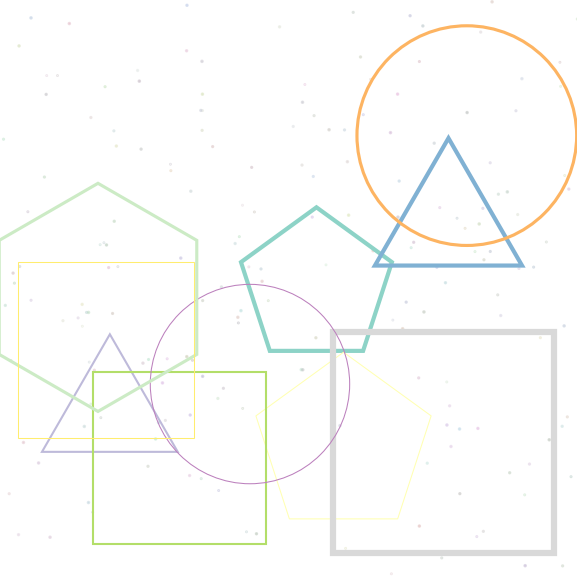[{"shape": "pentagon", "thickness": 2, "radius": 0.69, "center": [0.548, 0.503]}, {"shape": "pentagon", "thickness": 0.5, "radius": 0.8, "center": [0.595, 0.23]}, {"shape": "triangle", "thickness": 1, "radius": 0.68, "center": [0.19, 0.285]}, {"shape": "triangle", "thickness": 2, "radius": 0.74, "center": [0.777, 0.613]}, {"shape": "circle", "thickness": 1.5, "radius": 0.95, "center": [0.808, 0.764]}, {"shape": "square", "thickness": 1, "radius": 0.75, "center": [0.311, 0.206]}, {"shape": "square", "thickness": 3, "radius": 0.96, "center": [0.768, 0.234]}, {"shape": "circle", "thickness": 0.5, "radius": 0.86, "center": [0.433, 0.334]}, {"shape": "hexagon", "thickness": 1.5, "radius": 0.99, "center": [0.17, 0.484]}, {"shape": "square", "thickness": 0.5, "radius": 0.76, "center": [0.184, 0.393]}]